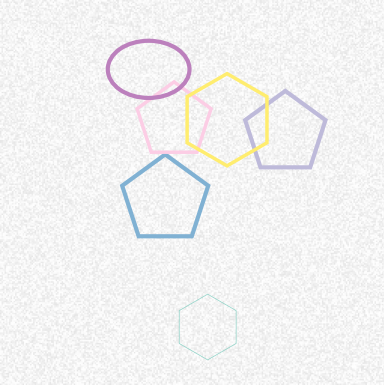[{"shape": "hexagon", "thickness": 0.5, "radius": 0.43, "center": [0.539, 0.151]}, {"shape": "pentagon", "thickness": 3, "radius": 0.55, "center": [0.741, 0.654]}, {"shape": "pentagon", "thickness": 3, "radius": 0.59, "center": [0.429, 0.481]}, {"shape": "pentagon", "thickness": 2.5, "radius": 0.5, "center": [0.452, 0.686]}, {"shape": "oval", "thickness": 3, "radius": 0.53, "center": [0.386, 0.82]}, {"shape": "hexagon", "thickness": 2.5, "radius": 0.6, "center": [0.59, 0.689]}]